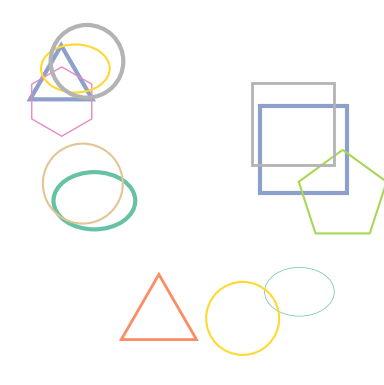[{"shape": "oval", "thickness": 3, "radius": 0.53, "center": [0.245, 0.479]}, {"shape": "oval", "thickness": 0.5, "radius": 0.45, "center": [0.778, 0.242]}, {"shape": "triangle", "thickness": 2, "radius": 0.56, "center": [0.413, 0.174]}, {"shape": "square", "thickness": 3, "radius": 0.56, "center": [0.788, 0.612]}, {"shape": "triangle", "thickness": 3, "radius": 0.47, "center": [0.159, 0.789]}, {"shape": "hexagon", "thickness": 1, "radius": 0.45, "center": [0.16, 0.736]}, {"shape": "pentagon", "thickness": 1.5, "radius": 0.6, "center": [0.89, 0.491]}, {"shape": "circle", "thickness": 1.5, "radius": 0.47, "center": [0.63, 0.173]}, {"shape": "oval", "thickness": 1.5, "radius": 0.45, "center": [0.196, 0.822]}, {"shape": "circle", "thickness": 1.5, "radius": 0.52, "center": [0.215, 0.523]}, {"shape": "circle", "thickness": 3, "radius": 0.47, "center": [0.226, 0.841]}, {"shape": "square", "thickness": 2, "radius": 0.53, "center": [0.761, 0.679]}]